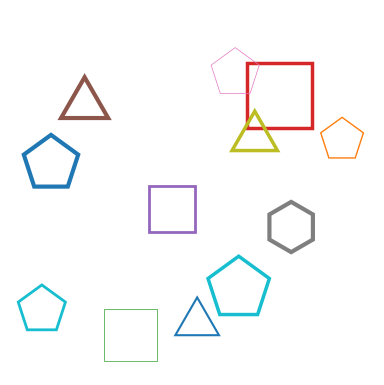[{"shape": "triangle", "thickness": 1.5, "radius": 0.33, "center": [0.512, 0.162]}, {"shape": "pentagon", "thickness": 3, "radius": 0.37, "center": [0.132, 0.575]}, {"shape": "pentagon", "thickness": 1, "radius": 0.29, "center": [0.889, 0.637]}, {"shape": "square", "thickness": 0.5, "radius": 0.34, "center": [0.339, 0.13]}, {"shape": "square", "thickness": 2.5, "radius": 0.42, "center": [0.726, 0.752]}, {"shape": "square", "thickness": 2, "radius": 0.3, "center": [0.448, 0.457]}, {"shape": "triangle", "thickness": 3, "radius": 0.35, "center": [0.22, 0.729]}, {"shape": "pentagon", "thickness": 0.5, "radius": 0.33, "center": [0.611, 0.811]}, {"shape": "hexagon", "thickness": 3, "radius": 0.33, "center": [0.756, 0.41]}, {"shape": "triangle", "thickness": 2.5, "radius": 0.34, "center": [0.662, 0.643]}, {"shape": "pentagon", "thickness": 2, "radius": 0.32, "center": [0.109, 0.195]}, {"shape": "pentagon", "thickness": 2.5, "radius": 0.42, "center": [0.62, 0.251]}]